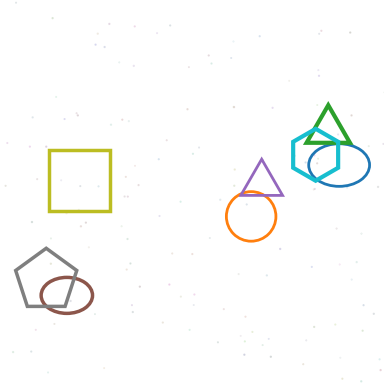[{"shape": "oval", "thickness": 2, "radius": 0.4, "center": [0.881, 0.571]}, {"shape": "circle", "thickness": 2, "radius": 0.32, "center": [0.652, 0.438]}, {"shape": "triangle", "thickness": 3, "radius": 0.33, "center": [0.853, 0.662]}, {"shape": "triangle", "thickness": 2, "radius": 0.31, "center": [0.68, 0.524]}, {"shape": "oval", "thickness": 2.5, "radius": 0.33, "center": [0.174, 0.233]}, {"shape": "pentagon", "thickness": 2.5, "radius": 0.42, "center": [0.12, 0.272]}, {"shape": "square", "thickness": 2.5, "radius": 0.4, "center": [0.206, 0.532]}, {"shape": "hexagon", "thickness": 3, "radius": 0.34, "center": [0.82, 0.598]}]